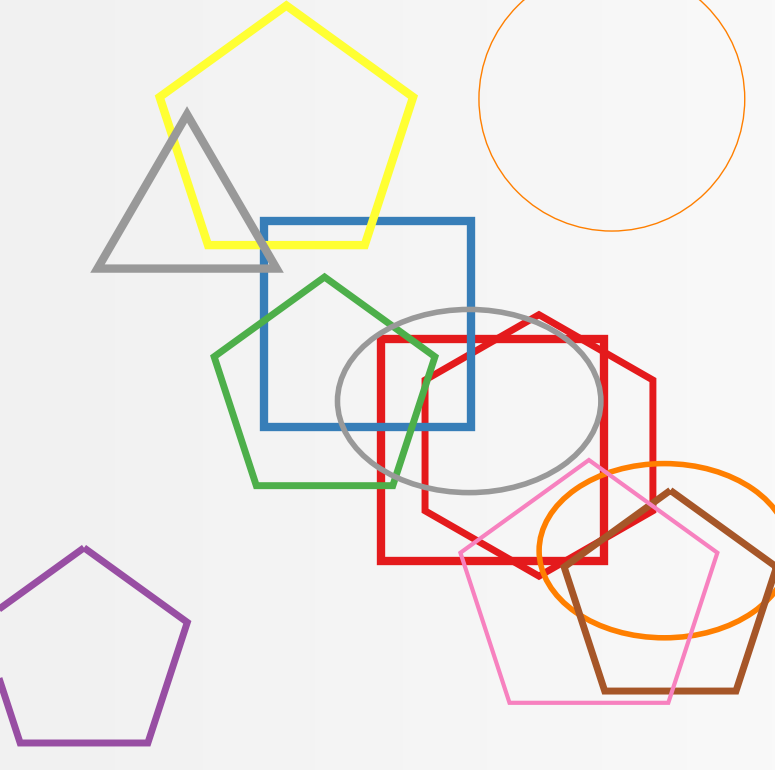[{"shape": "hexagon", "thickness": 2.5, "radius": 0.85, "center": [0.695, 0.422]}, {"shape": "square", "thickness": 3, "radius": 0.72, "center": [0.635, 0.416]}, {"shape": "square", "thickness": 3, "radius": 0.67, "center": [0.474, 0.58]}, {"shape": "pentagon", "thickness": 2.5, "radius": 0.75, "center": [0.419, 0.49]}, {"shape": "pentagon", "thickness": 2.5, "radius": 0.7, "center": [0.108, 0.148]}, {"shape": "circle", "thickness": 0.5, "radius": 0.86, "center": [0.789, 0.871]}, {"shape": "oval", "thickness": 2, "radius": 0.81, "center": [0.857, 0.285]}, {"shape": "pentagon", "thickness": 3, "radius": 0.86, "center": [0.37, 0.821]}, {"shape": "pentagon", "thickness": 2.5, "radius": 0.72, "center": [0.865, 0.219]}, {"shape": "pentagon", "thickness": 1.5, "radius": 0.87, "center": [0.76, 0.228]}, {"shape": "triangle", "thickness": 3, "radius": 0.67, "center": [0.241, 0.718]}, {"shape": "oval", "thickness": 2, "radius": 0.85, "center": [0.605, 0.479]}]